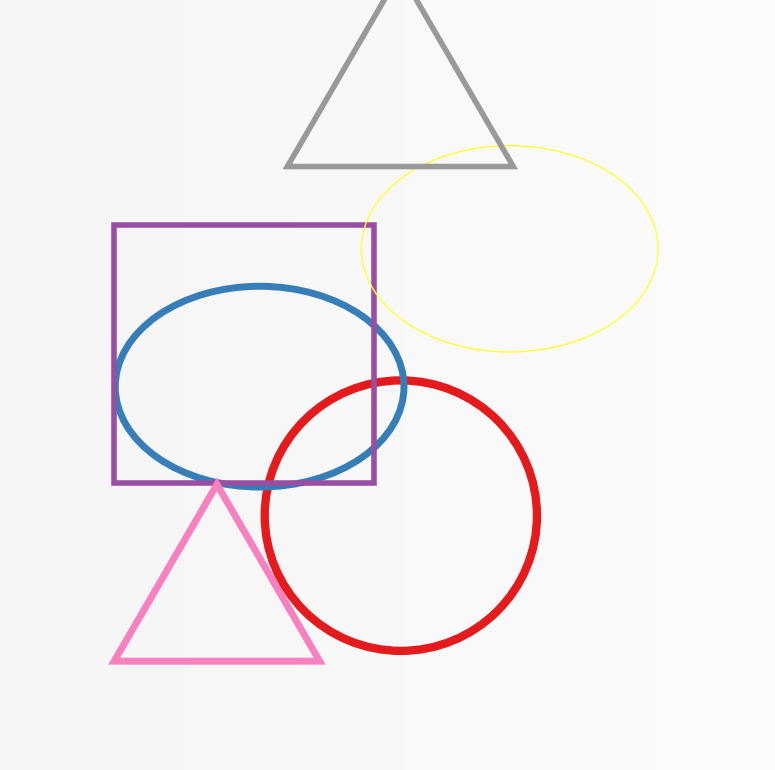[{"shape": "circle", "thickness": 3, "radius": 0.88, "center": [0.517, 0.33]}, {"shape": "oval", "thickness": 2.5, "radius": 0.93, "center": [0.335, 0.498]}, {"shape": "square", "thickness": 2, "radius": 0.84, "center": [0.315, 0.541]}, {"shape": "oval", "thickness": 0.5, "radius": 0.96, "center": [0.658, 0.677]}, {"shape": "triangle", "thickness": 2.5, "radius": 0.77, "center": [0.28, 0.218]}, {"shape": "triangle", "thickness": 2, "radius": 0.84, "center": [0.517, 0.868]}]